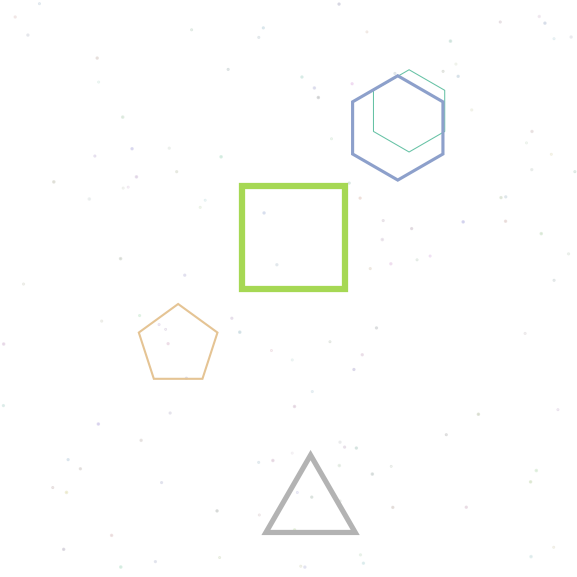[{"shape": "hexagon", "thickness": 0.5, "radius": 0.36, "center": [0.708, 0.807]}, {"shape": "hexagon", "thickness": 1.5, "radius": 0.45, "center": [0.689, 0.778]}, {"shape": "square", "thickness": 3, "radius": 0.45, "center": [0.508, 0.588]}, {"shape": "pentagon", "thickness": 1, "radius": 0.36, "center": [0.308, 0.401]}, {"shape": "triangle", "thickness": 2.5, "radius": 0.45, "center": [0.538, 0.122]}]